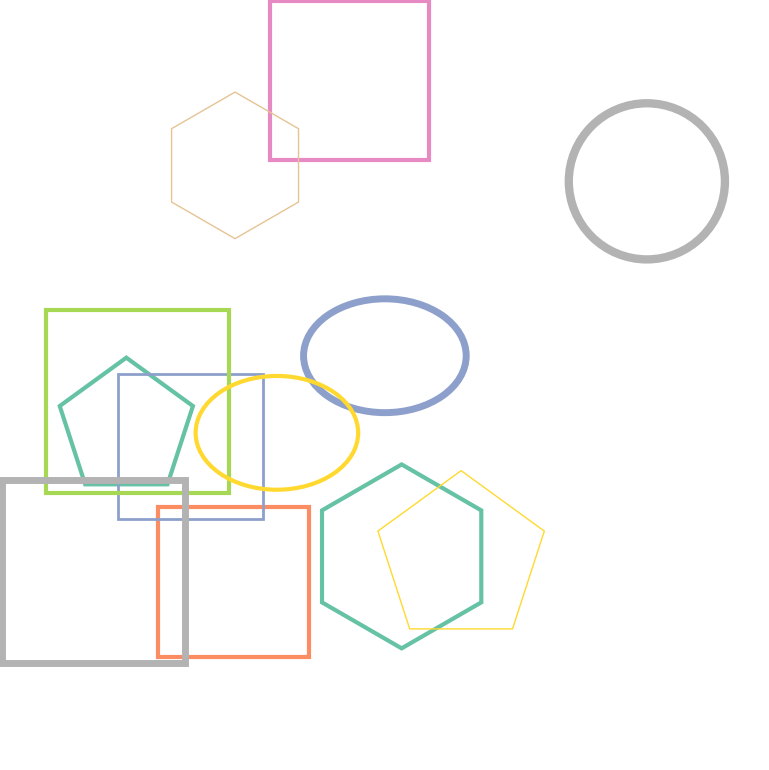[{"shape": "hexagon", "thickness": 1.5, "radius": 0.6, "center": [0.522, 0.277]}, {"shape": "pentagon", "thickness": 1.5, "radius": 0.45, "center": [0.164, 0.445]}, {"shape": "square", "thickness": 1.5, "radius": 0.49, "center": [0.303, 0.244]}, {"shape": "square", "thickness": 1, "radius": 0.47, "center": [0.247, 0.42]}, {"shape": "oval", "thickness": 2.5, "radius": 0.53, "center": [0.5, 0.538]}, {"shape": "square", "thickness": 1.5, "radius": 0.52, "center": [0.454, 0.895]}, {"shape": "square", "thickness": 1.5, "radius": 0.59, "center": [0.178, 0.479]}, {"shape": "pentagon", "thickness": 0.5, "radius": 0.57, "center": [0.599, 0.275]}, {"shape": "oval", "thickness": 1.5, "radius": 0.53, "center": [0.36, 0.438]}, {"shape": "hexagon", "thickness": 0.5, "radius": 0.48, "center": [0.305, 0.785]}, {"shape": "circle", "thickness": 3, "radius": 0.51, "center": [0.84, 0.764]}, {"shape": "square", "thickness": 2.5, "radius": 0.59, "center": [0.121, 0.258]}]